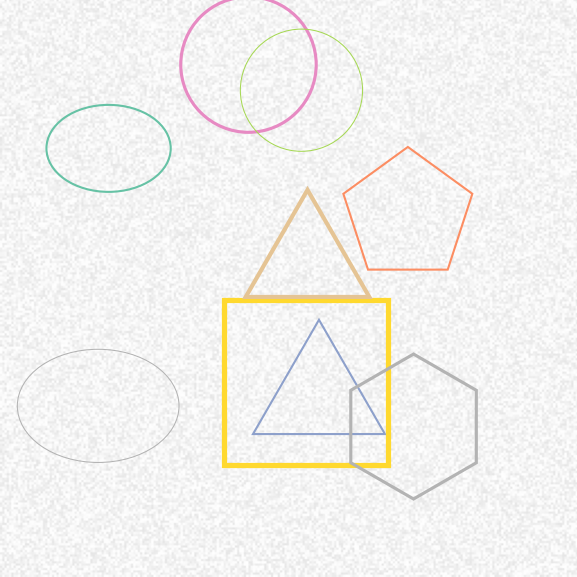[{"shape": "oval", "thickness": 1, "radius": 0.54, "center": [0.188, 0.742]}, {"shape": "pentagon", "thickness": 1, "radius": 0.59, "center": [0.706, 0.627]}, {"shape": "triangle", "thickness": 1, "radius": 0.66, "center": [0.552, 0.313]}, {"shape": "circle", "thickness": 1.5, "radius": 0.59, "center": [0.43, 0.887]}, {"shape": "circle", "thickness": 0.5, "radius": 0.53, "center": [0.522, 0.843]}, {"shape": "square", "thickness": 2.5, "radius": 0.71, "center": [0.53, 0.337]}, {"shape": "triangle", "thickness": 2, "radius": 0.62, "center": [0.532, 0.547]}, {"shape": "oval", "thickness": 0.5, "radius": 0.7, "center": [0.17, 0.296]}, {"shape": "hexagon", "thickness": 1.5, "radius": 0.63, "center": [0.716, 0.261]}]